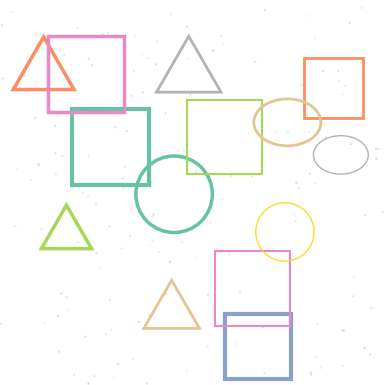[{"shape": "circle", "thickness": 2.5, "radius": 0.5, "center": [0.452, 0.495]}, {"shape": "square", "thickness": 3, "radius": 0.5, "center": [0.287, 0.618]}, {"shape": "triangle", "thickness": 2.5, "radius": 0.46, "center": [0.113, 0.813]}, {"shape": "square", "thickness": 2, "radius": 0.39, "center": [0.867, 0.771]}, {"shape": "square", "thickness": 3, "radius": 0.43, "center": [0.671, 0.1]}, {"shape": "square", "thickness": 1.5, "radius": 0.49, "center": [0.655, 0.251]}, {"shape": "square", "thickness": 2.5, "radius": 0.49, "center": [0.223, 0.808]}, {"shape": "triangle", "thickness": 2.5, "radius": 0.38, "center": [0.173, 0.392]}, {"shape": "square", "thickness": 1.5, "radius": 0.49, "center": [0.582, 0.644]}, {"shape": "circle", "thickness": 1, "radius": 0.38, "center": [0.74, 0.398]}, {"shape": "triangle", "thickness": 2, "radius": 0.42, "center": [0.446, 0.189]}, {"shape": "oval", "thickness": 2, "radius": 0.44, "center": [0.746, 0.682]}, {"shape": "oval", "thickness": 1, "radius": 0.36, "center": [0.885, 0.598]}, {"shape": "triangle", "thickness": 2, "radius": 0.48, "center": [0.49, 0.809]}]